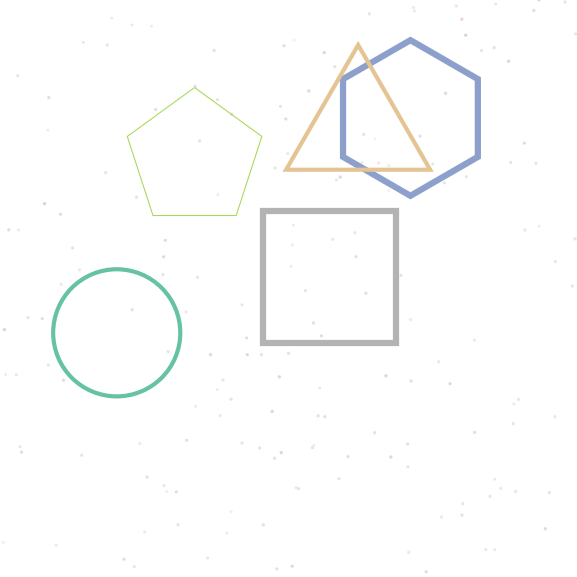[{"shape": "circle", "thickness": 2, "radius": 0.55, "center": [0.202, 0.423]}, {"shape": "hexagon", "thickness": 3, "radius": 0.67, "center": [0.711, 0.795]}, {"shape": "pentagon", "thickness": 0.5, "radius": 0.61, "center": [0.337, 0.725]}, {"shape": "triangle", "thickness": 2, "radius": 0.72, "center": [0.62, 0.777]}, {"shape": "square", "thickness": 3, "radius": 0.57, "center": [0.571, 0.519]}]